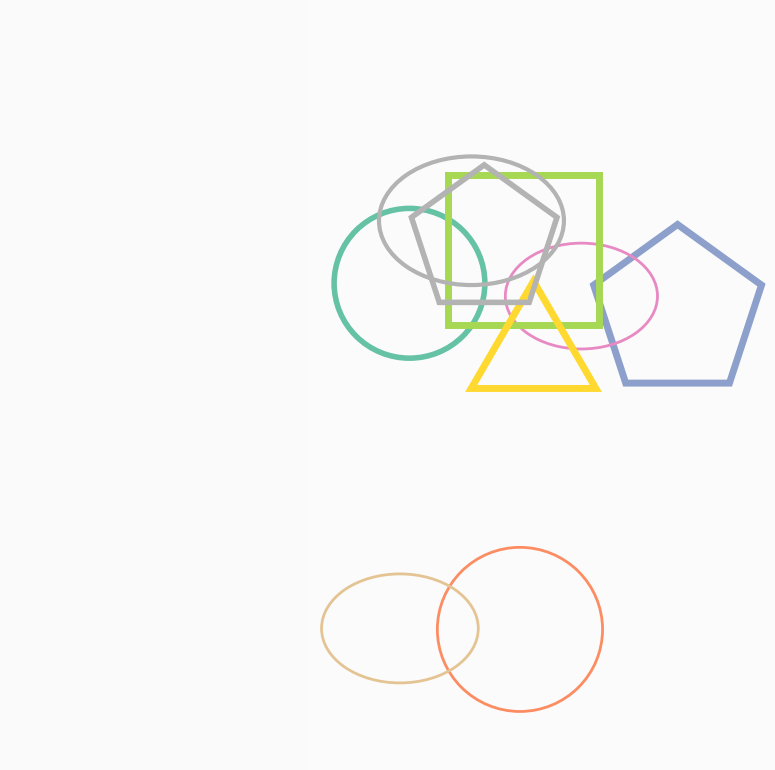[{"shape": "circle", "thickness": 2, "radius": 0.49, "center": [0.528, 0.632]}, {"shape": "circle", "thickness": 1, "radius": 0.53, "center": [0.671, 0.183]}, {"shape": "pentagon", "thickness": 2.5, "radius": 0.57, "center": [0.874, 0.595]}, {"shape": "oval", "thickness": 1, "radius": 0.49, "center": [0.75, 0.616]}, {"shape": "square", "thickness": 2.5, "radius": 0.49, "center": [0.675, 0.675]}, {"shape": "triangle", "thickness": 2.5, "radius": 0.46, "center": [0.688, 0.542]}, {"shape": "oval", "thickness": 1, "radius": 0.51, "center": [0.516, 0.184]}, {"shape": "pentagon", "thickness": 2, "radius": 0.49, "center": [0.625, 0.687]}, {"shape": "oval", "thickness": 1.5, "radius": 0.6, "center": [0.608, 0.713]}]